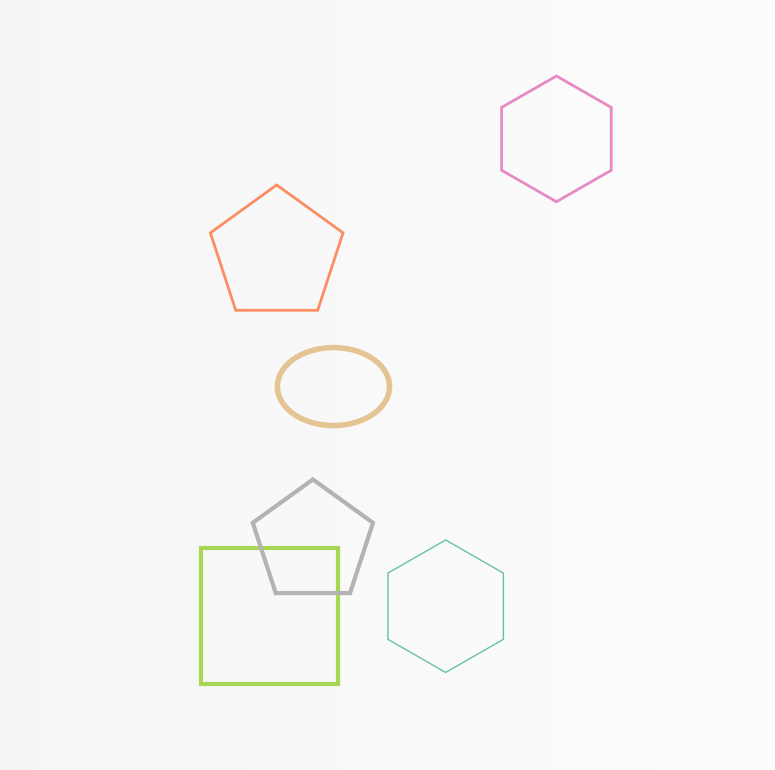[{"shape": "hexagon", "thickness": 0.5, "radius": 0.43, "center": [0.575, 0.213]}, {"shape": "pentagon", "thickness": 1, "radius": 0.45, "center": [0.357, 0.67]}, {"shape": "hexagon", "thickness": 1, "radius": 0.41, "center": [0.718, 0.82]}, {"shape": "square", "thickness": 1.5, "radius": 0.44, "center": [0.348, 0.2]}, {"shape": "oval", "thickness": 2, "radius": 0.36, "center": [0.43, 0.498]}, {"shape": "pentagon", "thickness": 1.5, "radius": 0.41, "center": [0.404, 0.296]}]